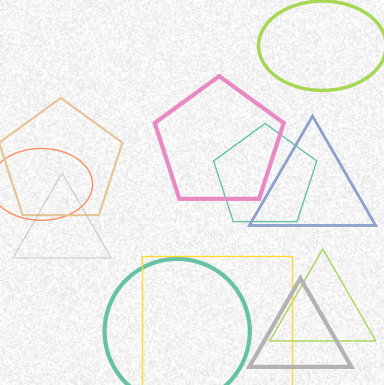[{"shape": "circle", "thickness": 3, "radius": 0.94, "center": [0.46, 0.139]}, {"shape": "pentagon", "thickness": 1, "radius": 0.7, "center": [0.689, 0.538]}, {"shape": "oval", "thickness": 1, "radius": 0.67, "center": [0.107, 0.521]}, {"shape": "triangle", "thickness": 2, "radius": 0.95, "center": [0.812, 0.509]}, {"shape": "pentagon", "thickness": 3, "radius": 0.88, "center": [0.569, 0.626]}, {"shape": "triangle", "thickness": 1, "radius": 0.8, "center": [0.838, 0.194]}, {"shape": "oval", "thickness": 2.5, "radius": 0.83, "center": [0.837, 0.881]}, {"shape": "square", "thickness": 1, "radius": 0.97, "center": [0.563, 0.14]}, {"shape": "pentagon", "thickness": 1.5, "radius": 0.84, "center": [0.158, 0.577]}, {"shape": "triangle", "thickness": 0.5, "radius": 0.74, "center": [0.161, 0.404]}, {"shape": "triangle", "thickness": 3, "radius": 0.77, "center": [0.78, 0.124]}]